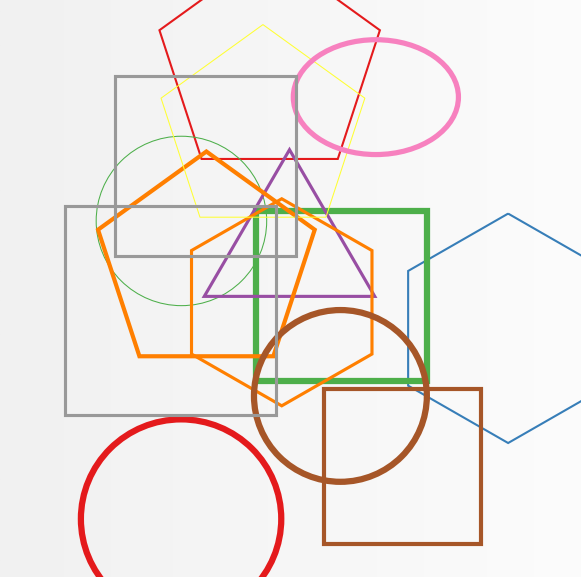[{"shape": "pentagon", "thickness": 1, "radius": 1.0, "center": [0.464, 0.885]}, {"shape": "circle", "thickness": 3, "radius": 0.86, "center": [0.312, 0.101]}, {"shape": "hexagon", "thickness": 1, "radius": 0.99, "center": [0.874, 0.431]}, {"shape": "square", "thickness": 3, "radius": 0.74, "center": [0.587, 0.487]}, {"shape": "circle", "thickness": 0.5, "radius": 0.73, "center": [0.312, 0.617]}, {"shape": "triangle", "thickness": 1.5, "radius": 0.85, "center": [0.498, 0.571]}, {"shape": "hexagon", "thickness": 1.5, "radius": 0.9, "center": [0.485, 0.476]}, {"shape": "pentagon", "thickness": 2, "radius": 0.98, "center": [0.355, 0.541]}, {"shape": "pentagon", "thickness": 0.5, "radius": 0.92, "center": [0.452, 0.772]}, {"shape": "square", "thickness": 2, "radius": 0.67, "center": [0.693, 0.191]}, {"shape": "circle", "thickness": 3, "radius": 0.74, "center": [0.586, 0.314]}, {"shape": "oval", "thickness": 2.5, "radius": 0.71, "center": [0.647, 0.831]}, {"shape": "square", "thickness": 1.5, "radius": 0.9, "center": [0.294, 0.462]}, {"shape": "square", "thickness": 1.5, "radius": 0.78, "center": [0.353, 0.712]}]